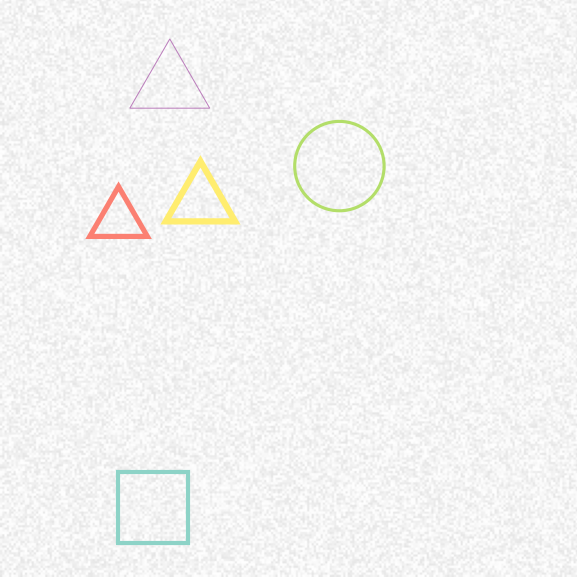[{"shape": "square", "thickness": 2, "radius": 0.3, "center": [0.265, 0.12]}, {"shape": "triangle", "thickness": 2.5, "radius": 0.29, "center": [0.205, 0.619]}, {"shape": "circle", "thickness": 1.5, "radius": 0.39, "center": [0.588, 0.712]}, {"shape": "triangle", "thickness": 0.5, "radius": 0.4, "center": [0.294, 0.852]}, {"shape": "triangle", "thickness": 3, "radius": 0.35, "center": [0.347, 0.65]}]